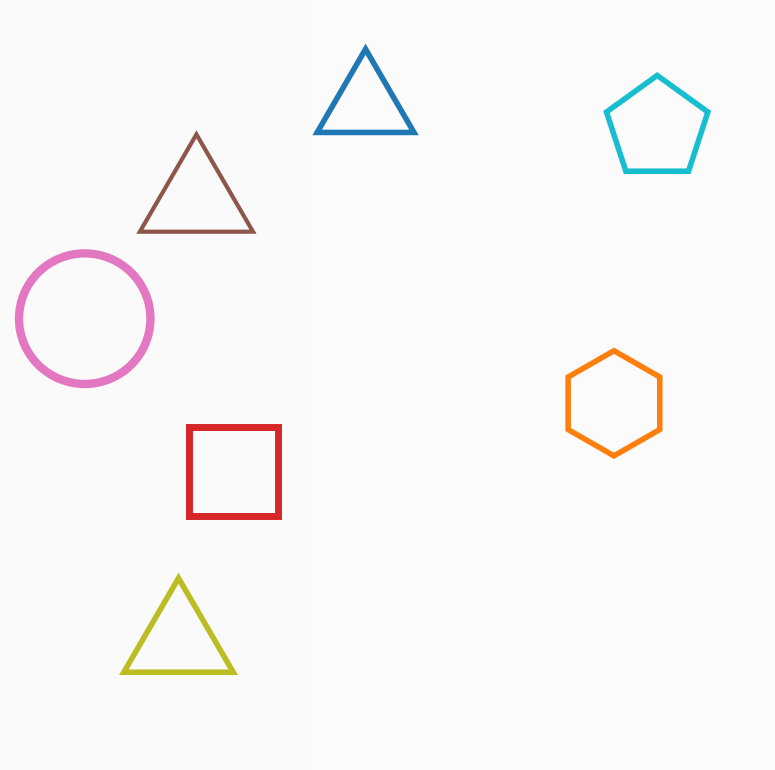[{"shape": "triangle", "thickness": 2, "radius": 0.36, "center": [0.472, 0.864]}, {"shape": "hexagon", "thickness": 2, "radius": 0.34, "center": [0.792, 0.476]}, {"shape": "square", "thickness": 2.5, "radius": 0.29, "center": [0.302, 0.388]}, {"shape": "triangle", "thickness": 1.5, "radius": 0.42, "center": [0.253, 0.741]}, {"shape": "circle", "thickness": 3, "radius": 0.42, "center": [0.109, 0.586]}, {"shape": "triangle", "thickness": 2, "radius": 0.41, "center": [0.23, 0.168]}, {"shape": "pentagon", "thickness": 2, "radius": 0.34, "center": [0.848, 0.833]}]